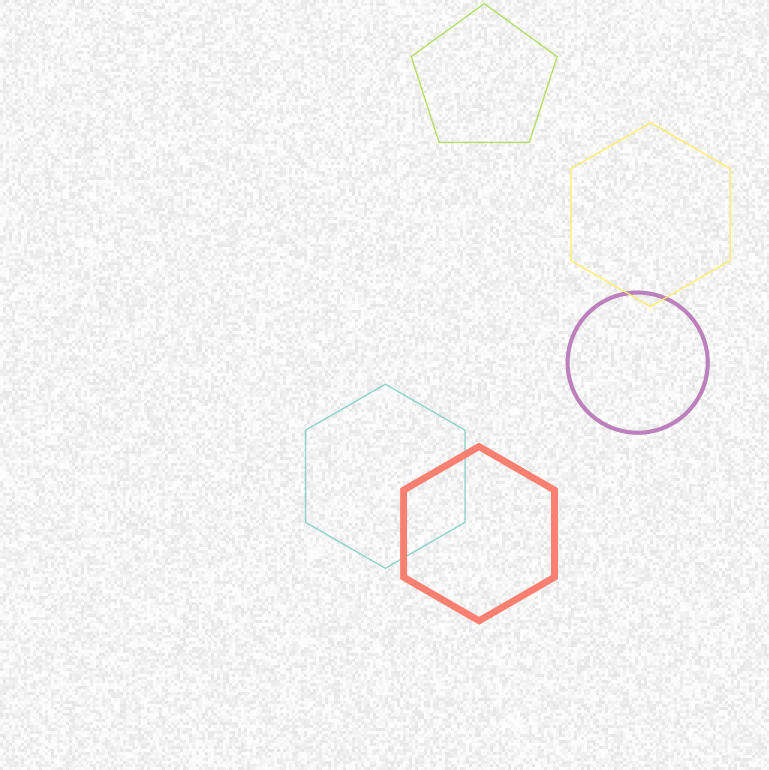[{"shape": "hexagon", "thickness": 0.5, "radius": 0.6, "center": [0.5, 0.381]}, {"shape": "hexagon", "thickness": 2.5, "radius": 0.57, "center": [0.622, 0.307]}, {"shape": "pentagon", "thickness": 0.5, "radius": 0.5, "center": [0.629, 0.896]}, {"shape": "circle", "thickness": 1.5, "radius": 0.46, "center": [0.828, 0.529]}, {"shape": "hexagon", "thickness": 0.5, "radius": 0.6, "center": [0.845, 0.721]}]